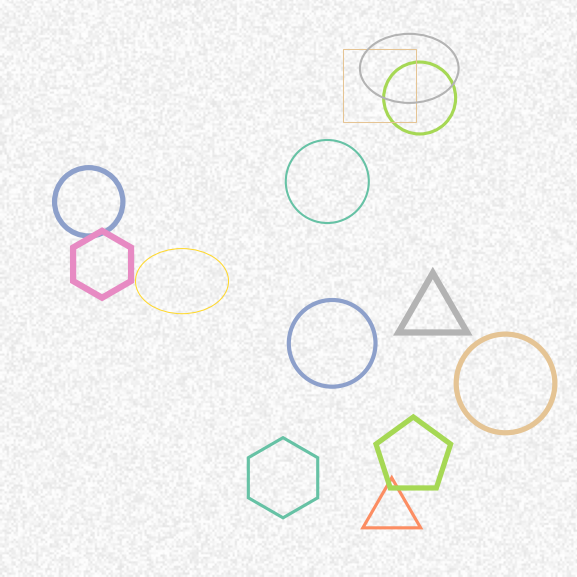[{"shape": "circle", "thickness": 1, "radius": 0.36, "center": [0.567, 0.685]}, {"shape": "hexagon", "thickness": 1.5, "radius": 0.35, "center": [0.49, 0.172]}, {"shape": "triangle", "thickness": 1.5, "radius": 0.29, "center": [0.678, 0.114]}, {"shape": "circle", "thickness": 2.5, "radius": 0.3, "center": [0.154, 0.65]}, {"shape": "circle", "thickness": 2, "radius": 0.38, "center": [0.575, 0.405]}, {"shape": "hexagon", "thickness": 3, "radius": 0.29, "center": [0.177, 0.541]}, {"shape": "pentagon", "thickness": 2.5, "radius": 0.34, "center": [0.716, 0.209]}, {"shape": "circle", "thickness": 1.5, "radius": 0.31, "center": [0.727, 0.829]}, {"shape": "oval", "thickness": 0.5, "radius": 0.4, "center": [0.315, 0.512]}, {"shape": "square", "thickness": 0.5, "radius": 0.32, "center": [0.657, 0.852]}, {"shape": "circle", "thickness": 2.5, "radius": 0.43, "center": [0.875, 0.335]}, {"shape": "triangle", "thickness": 3, "radius": 0.34, "center": [0.749, 0.458]}, {"shape": "oval", "thickness": 1, "radius": 0.43, "center": [0.709, 0.881]}]